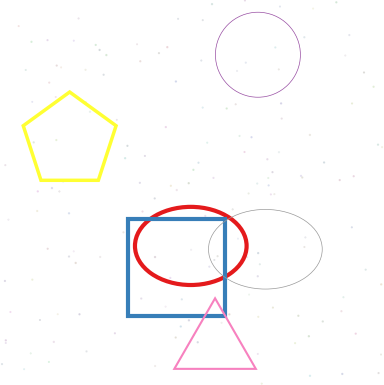[{"shape": "oval", "thickness": 3, "radius": 0.72, "center": [0.496, 0.361]}, {"shape": "square", "thickness": 3, "radius": 0.63, "center": [0.459, 0.305]}, {"shape": "circle", "thickness": 0.5, "radius": 0.55, "center": [0.67, 0.858]}, {"shape": "pentagon", "thickness": 2.5, "radius": 0.63, "center": [0.181, 0.634]}, {"shape": "triangle", "thickness": 1.5, "radius": 0.61, "center": [0.559, 0.103]}, {"shape": "oval", "thickness": 0.5, "radius": 0.74, "center": [0.689, 0.353]}]